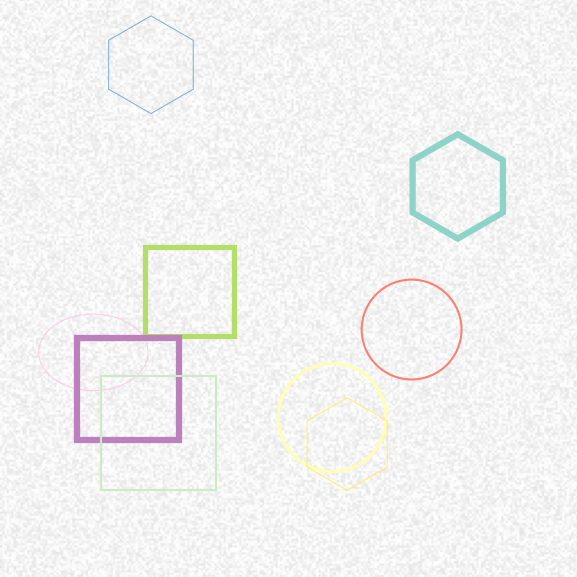[{"shape": "hexagon", "thickness": 3, "radius": 0.45, "center": [0.793, 0.676]}, {"shape": "circle", "thickness": 1.5, "radius": 0.47, "center": [0.575, 0.276]}, {"shape": "circle", "thickness": 1, "radius": 0.43, "center": [0.713, 0.429]}, {"shape": "hexagon", "thickness": 0.5, "radius": 0.42, "center": [0.261, 0.887]}, {"shape": "square", "thickness": 2.5, "radius": 0.39, "center": [0.328, 0.494]}, {"shape": "oval", "thickness": 0.5, "radius": 0.47, "center": [0.162, 0.389]}, {"shape": "square", "thickness": 3, "radius": 0.44, "center": [0.222, 0.325]}, {"shape": "square", "thickness": 1, "radius": 0.5, "center": [0.275, 0.249]}, {"shape": "hexagon", "thickness": 0.5, "radius": 0.4, "center": [0.601, 0.23]}]